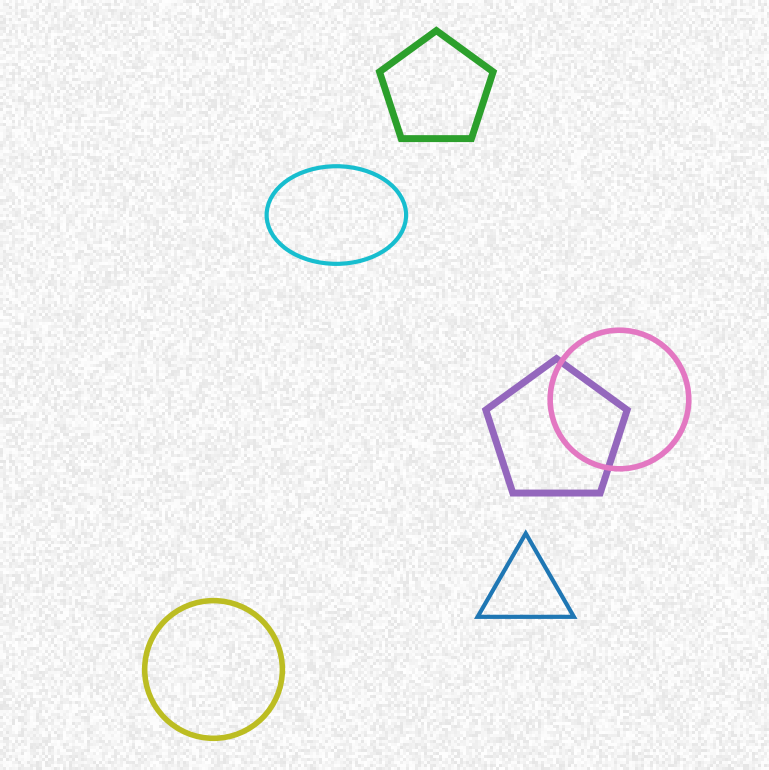[{"shape": "triangle", "thickness": 1.5, "radius": 0.36, "center": [0.683, 0.235]}, {"shape": "pentagon", "thickness": 2.5, "radius": 0.39, "center": [0.567, 0.883]}, {"shape": "pentagon", "thickness": 2.5, "radius": 0.48, "center": [0.723, 0.438]}, {"shape": "circle", "thickness": 2, "radius": 0.45, "center": [0.804, 0.481]}, {"shape": "circle", "thickness": 2, "radius": 0.45, "center": [0.277, 0.131]}, {"shape": "oval", "thickness": 1.5, "radius": 0.45, "center": [0.437, 0.721]}]